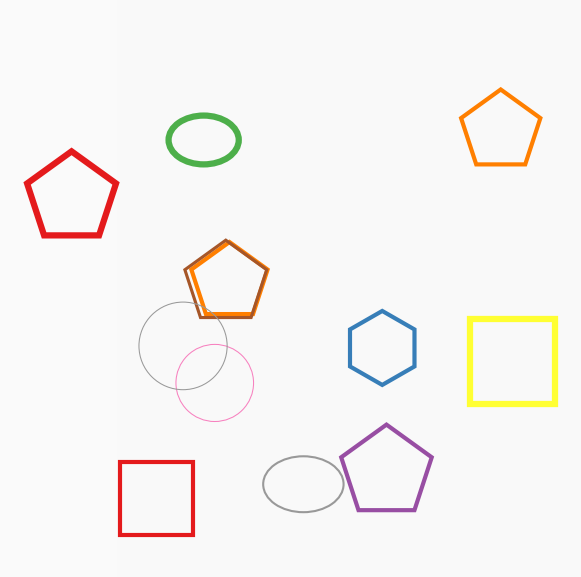[{"shape": "pentagon", "thickness": 3, "radius": 0.4, "center": [0.123, 0.657]}, {"shape": "square", "thickness": 2, "radius": 0.32, "center": [0.269, 0.136]}, {"shape": "hexagon", "thickness": 2, "radius": 0.32, "center": [0.658, 0.397]}, {"shape": "oval", "thickness": 3, "radius": 0.3, "center": [0.35, 0.757]}, {"shape": "pentagon", "thickness": 2, "radius": 0.41, "center": [0.665, 0.182]}, {"shape": "pentagon", "thickness": 2, "radius": 0.34, "center": [0.395, 0.511]}, {"shape": "pentagon", "thickness": 2, "radius": 0.36, "center": [0.861, 0.772]}, {"shape": "square", "thickness": 3, "radius": 0.36, "center": [0.881, 0.373]}, {"shape": "pentagon", "thickness": 1.5, "radius": 0.37, "center": [0.388, 0.509]}, {"shape": "circle", "thickness": 0.5, "radius": 0.33, "center": [0.369, 0.336]}, {"shape": "circle", "thickness": 0.5, "radius": 0.38, "center": [0.315, 0.4]}, {"shape": "oval", "thickness": 1, "radius": 0.35, "center": [0.522, 0.161]}]